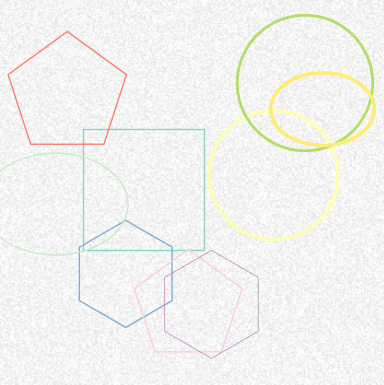[{"shape": "square", "thickness": 1, "radius": 0.79, "center": [0.372, 0.507]}, {"shape": "circle", "thickness": 2.5, "radius": 0.84, "center": [0.711, 0.545]}, {"shape": "pentagon", "thickness": 1, "radius": 0.81, "center": [0.175, 0.756]}, {"shape": "hexagon", "thickness": 1, "radius": 0.69, "center": [0.327, 0.289]}, {"shape": "circle", "thickness": 2, "radius": 0.88, "center": [0.792, 0.784]}, {"shape": "pentagon", "thickness": 1, "radius": 0.74, "center": [0.489, 0.205]}, {"shape": "hexagon", "thickness": 0.5, "radius": 0.7, "center": [0.549, 0.209]}, {"shape": "oval", "thickness": 1, "radius": 0.94, "center": [0.144, 0.47]}, {"shape": "oval", "thickness": 2.5, "radius": 0.67, "center": [0.838, 0.717]}]